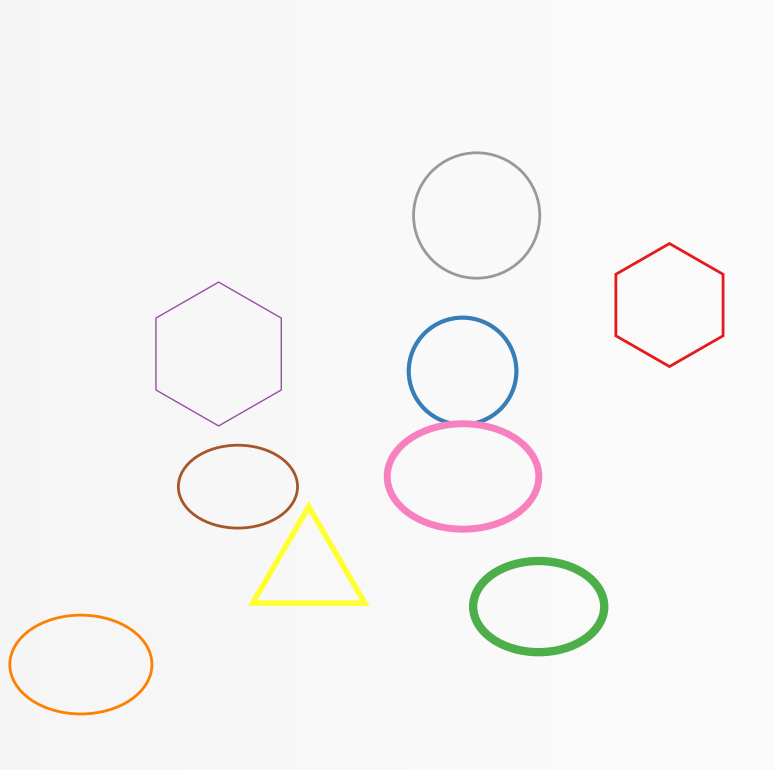[{"shape": "hexagon", "thickness": 1, "radius": 0.4, "center": [0.864, 0.604]}, {"shape": "circle", "thickness": 1.5, "radius": 0.35, "center": [0.597, 0.518]}, {"shape": "oval", "thickness": 3, "radius": 0.42, "center": [0.695, 0.212]}, {"shape": "hexagon", "thickness": 0.5, "radius": 0.47, "center": [0.282, 0.54]}, {"shape": "oval", "thickness": 1, "radius": 0.46, "center": [0.104, 0.137]}, {"shape": "triangle", "thickness": 2, "radius": 0.42, "center": [0.398, 0.258]}, {"shape": "oval", "thickness": 1, "radius": 0.38, "center": [0.307, 0.368]}, {"shape": "oval", "thickness": 2.5, "radius": 0.49, "center": [0.597, 0.381]}, {"shape": "circle", "thickness": 1, "radius": 0.41, "center": [0.615, 0.72]}]